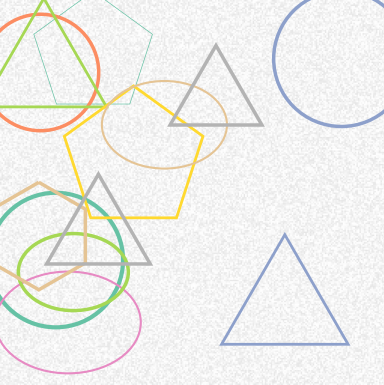[{"shape": "circle", "thickness": 3, "radius": 0.87, "center": [0.145, 0.325]}, {"shape": "pentagon", "thickness": 0.5, "radius": 0.81, "center": [0.242, 0.861]}, {"shape": "circle", "thickness": 2.5, "radius": 0.76, "center": [0.105, 0.812]}, {"shape": "circle", "thickness": 2.5, "radius": 0.88, "center": [0.887, 0.847]}, {"shape": "triangle", "thickness": 2, "radius": 0.95, "center": [0.74, 0.201]}, {"shape": "oval", "thickness": 1.5, "radius": 0.94, "center": [0.177, 0.162]}, {"shape": "triangle", "thickness": 2, "radius": 0.94, "center": [0.114, 0.816]}, {"shape": "oval", "thickness": 2.5, "radius": 0.71, "center": [0.19, 0.293]}, {"shape": "pentagon", "thickness": 2, "radius": 0.95, "center": [0.347, 0.587]}, {"shape": "hexagon", "thickness": 2.5, "radius": 0.7, "center": [0.101, 0.387]}, {"shape": "oval", "thickness": 1.5, "radius": 0.81, "center": [0.427, 0.676]}, {"shape": "triangle", "thickness": 2.5, "radius": 0.69, "center": [0.561, 0.744]}, {"shape": "triangle", "thickness": 2.5, "radius": 0.78, "center": [0.256, 0.392]}]